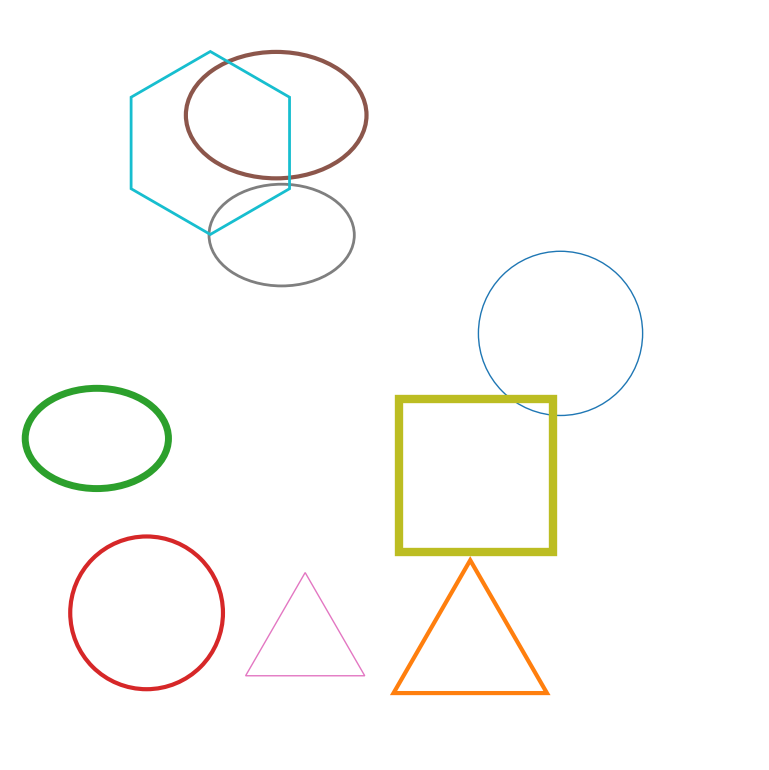[{"shape": "circle", "thickness": 0.5, "radius": 0.53, "center": [0.728, 0.567]}, {"shape": "triangle", "thickness": 1.5, "radius": 0.58, "center": [0.611, 0.157]}, {"shape": "oval", "thickness": 2.5, "radius": 0.47, "center": [0.126, 0.431]}, {"shape": "circle", "thickness": 1.5, "radius": 0.5, "center": [0.19, 0.204]}, {"shape": "oval", "thickness": 1.5, "radius": 0.59, "center": [0.359, 0.85]}, {"shape": "triangle", "thickness": 0.5, "radius": 0.45, "center": [0.396, 0.167]}, {"shape": "oval", "thickness": 1, "radius": 0.47, "center": [0.366, 0.695]}, {"shape": "square", "thickness": 3, "radius": 0.5, "center": [0.618, 0.383]}, {"shape": "hexagon", "thickness": 1, "radius": 0.59, "center": [0.273, 0.814]}]